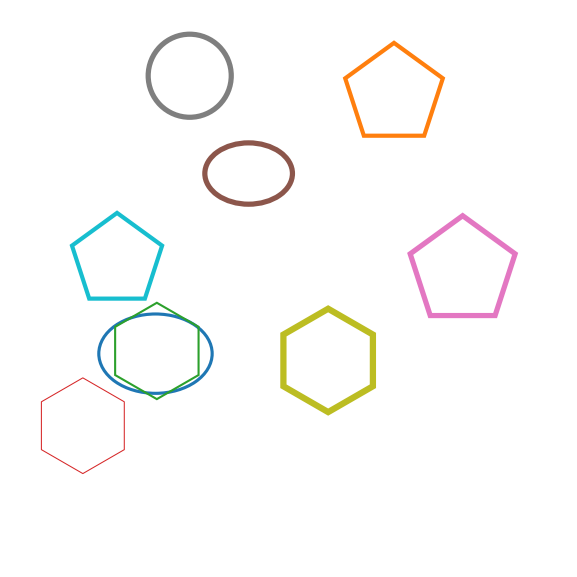[{"shape": "oval", "thickness": 1.5, "radius": 0.49, "center": [0.269, 0.387]}, {"shape": "pentagon", "thickness": 2, "radius": 0.44, "center": [0.682, 0.836]}, {"shape": "hexagon", "thickness": 1, "radius": 0.42, "center": [0.272, 0.391]}, {"shape": "hexagon", "thickness": 0.5, "radius": 0.41, "center": [0.143, 0.262]}, {"shape": "oval", "thickness": 2.5, "radius": 0.38, "center": [0.431, 0.699]}, {"shape": "pentagon", "thickness": 2.5, "radius": 0.48, "center": [0.801, 0.53]}, {"shape": "circle", "thickness": 2.5, "radius": 0.36, "center": [0.329, 0.868]}, {"shape": "hexagon", "thickness": 3, "radius": 0.45, "center": [0.568, 0.375]}, {"shape": "pentagon", "thickness": 2, "radius": 0.41, "center": [0.203, 0.548]}]